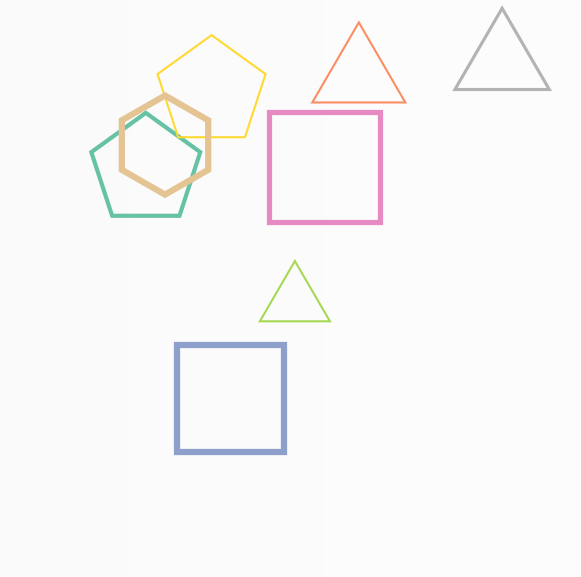[{"shape": "pentagon", "thickness": 2, "radius": 0.49, "center": [0.251, 0.705]}, {"shape": "triangle", "thickness": 1, "radius": 0.46, "center": [0.617, 0.868]}, {"shape": "square", "thickness": 3, "radius": 0.46, "center": [0.396, 0.309]}, {"shape": "square", "thickness": 2.5, "radius": 0.48, "center": [0.559, 0.709]}, {"shape": "triangle", "thickness": 1, "radius": 0.35, "center": [0.507, 0.478]}, {"shape": "pentagon", "thickness": 1, "radius": 0.49, "center": [0.364, 0.841]}, {"shape": "hexagon", "thickness": 3, "radius": 0.43, "center": [0.284, 0.748]}, {"shape": "triangle", "thickness": 1.5, "radius": 0.47, "center": [0.864, 0.891]}]